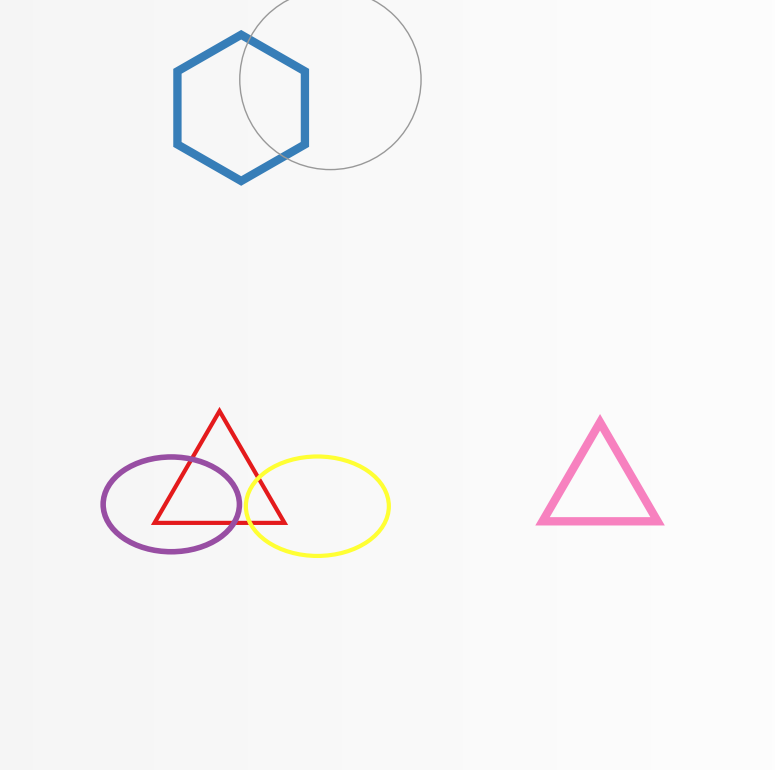[{"shape": "triangle", "thickness": 1.5, "radius": 0.48, "center": [0.283, 0.369]}, {"shape": "hexagon", "thickness": 3, "radius": 0.47, "center": [0.311, 0.86]}, {"shape": "oval", "thickness": 2, "radius": 0.44, "center": [0.221, 0.345]}, {"shape": "oval", "thickness": 1.5, "radius": 0.46, "center": [0.409, 0.343]}, {"shape": "triangle", "thickness": 3, "radius": 0.43, "center": [0.774, 0.366]}, {"shape": "circle", "thickness": 0.5, "radius": 0.58, "center": [0.426, 0.897]}]